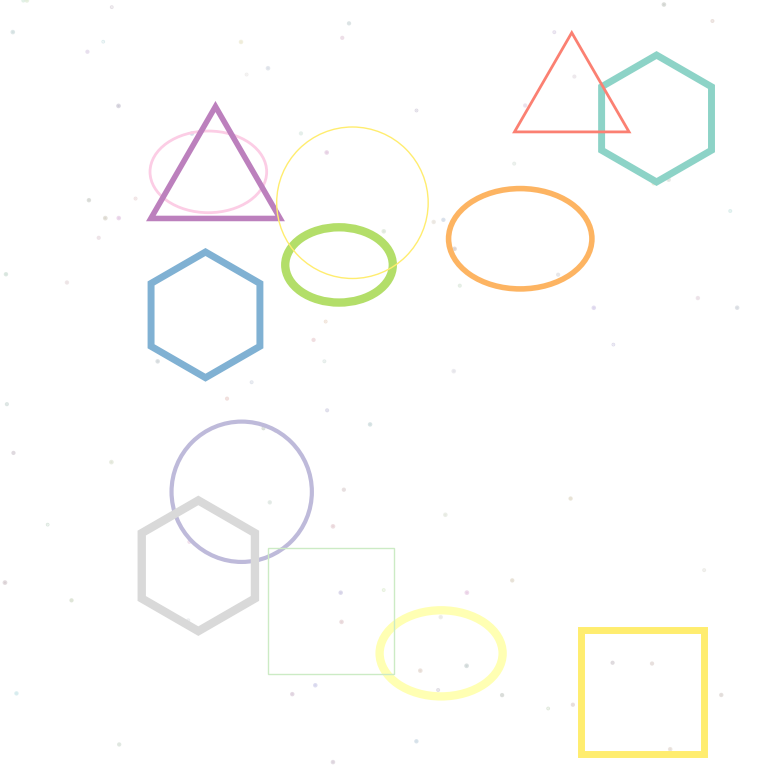[{"shape": "hexagon", "thickness": 2.5, "radius": 0.41, "center": [0.853, 0.846]}, {"shape": "oval", "thickness": 3, "radius": 0.4, "center": [0.573, 0.152]}, {"shape": "circle", "thickness": 1.5, "radius": 0.46, "center": [0.314, 0.361]}, {"shape": "triangle", "thickness": 1, "radius": 0.43, "center": [0.743, 0.872]}, {"shape": "hexagon", "thickness": 2.5, "radius": 0.41, "center": [0.267, 0.591]}, {"shape": "oval", "thickness": 2, "radius": 0.47, "center": [0.676, 0.69]}, {"shape": "oval", "thickness": 3, "radius": 0.35, "center": [0.44, 0.656]}, {"shape": "oval", "thickness": 1, "radius": 0.38, "center": [0.271, 0.777]}, {"shape": "hexagon", "thickness": 3, "radius": 0.42, "center": [0.258, 0.265]}, {"shape": "triangle", "thickness": 2, "radius": 0.48, "center": [0.28, 0.765]}, {"shape": "square", "thickness": 0.5, "radius": 0.41, "center": [0.43, 0.207]}, {"shape": "square", "thickness": 2.5, "radius": 0.4, "center": [0.834, 0.101]}, {"shape": "circle", "thickness": 0.5, "radius": 0.49, "center": [0.458, 0.737]}]